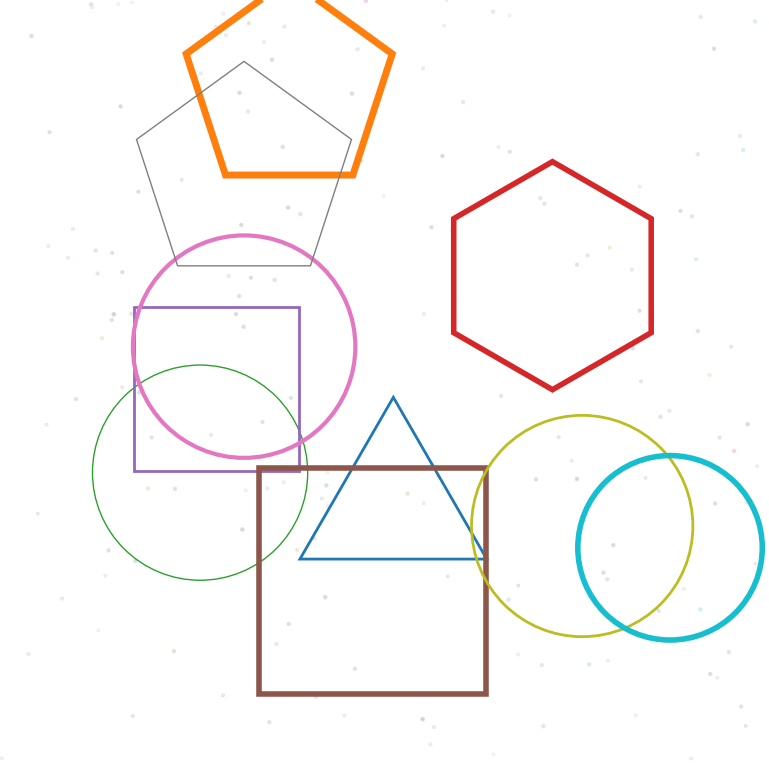[{"shape": "triangle", "thickness": 1, "radius": 0.7, "center": [0.511, 0.344]}, {"shape": "pentagon", "thickness": 2.5, "radius": 0.7, "center": [0.376, 0.887]}, {"shape": "circle", "thickness": 0.5, "radius": 0.7, "center": [0.26, 0.386]}, {"shape": "hexagon", "thickness": 2, "radius": 0.74, "center": [0.717, 0.642]}, {"shape": "square", "thickness": 1, "radius": 0.53, "center": [0.281, 0.495]}, {"shape": "square", "thickness": 2, "radius": 0.74, "center": [0.484, 0.245]}, {"shape": "circle", "thickness": 1.5, "radius": 0.72, "center": [0.317, 0.55]}, {"shape": "pentagon", "thickness": 0.5, "radius": 0.73, "center": [0.317, 0.774]}, {"shape": "circle", "thickness": 1, "radius": 0.72, "center": [0.756, 0.317]}, {"shape": "circle", "thickness": 2, "radius": 0.6, "center": [0.87, 0.289]}]